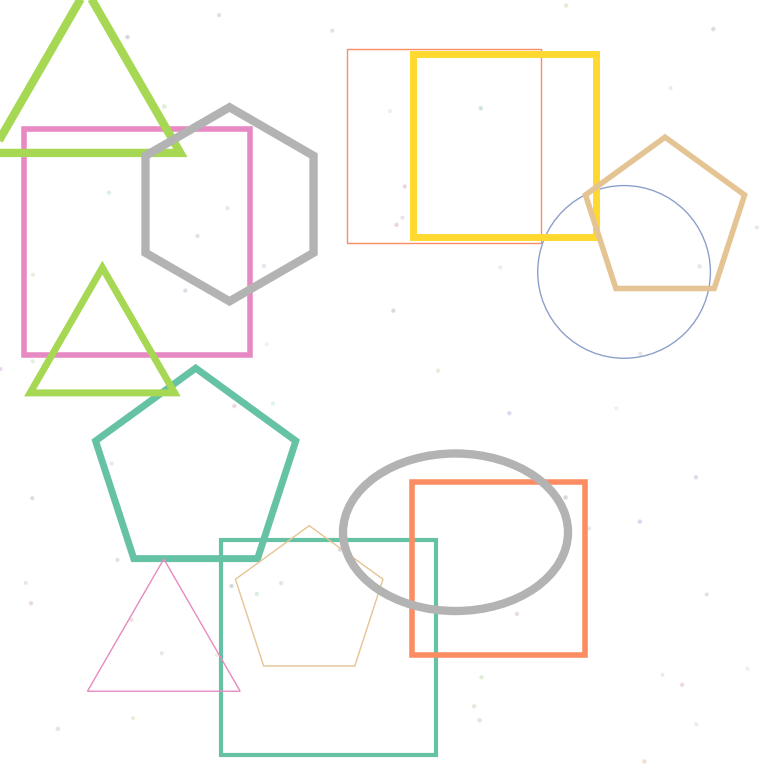[{"shape": "square", "thickness": 1.5, "radius": 0.7, "center": [0.426, 0.159]}, {"shape": "pentagon", "thickness": 2.5, "radius": 0.68, "center": [0.254, 0.385]}, {"shape": "square", "thickness": 2, "radius": 0.56, "center": [0.647, 0.262]}, {"shape": "square", "thickness": 0.5, "radius": 0.63, "center": [0.576, 0.81]}, {"shape": "circle", "thickness": 0.5, "radius": 0.56, "center": [0.81, 0.647]}, {"shape": "square", "thickness": 2, "radius": 0.73, "center": [0.178, 0.686]}, {"shape": "triangle", "thickness": 0.5, "radius": 0.57, "center": [0.213, 0.16]}, {"shape": "triangle", "thickness": 3, "radius": 0.71, "center": [0.112, 0.872]}, {"shape": "triangle", "thickness": 2.5, "radius": 0.54, "center": [0.133, 0.544]}, {"shape": "square", "thickness": 2.5, "radius": 0.59, "center": [0.656, 0.811]}, {"shape": "pentagon", "thickness": 0.5, "radius": 0.5, "center": [0.402, 0.217]}, {"shape": "pentagon", "thickness": 2, "radius": 0.54, "center": [0.864, 0.713]}, {"shape": "oval", "thickness": 3, "radius": 0.73, "center": [0.592, 0.309]}, {"shape": "hexagon", "thickness": 3, "radius": 0.63, "center": [0.298, 0.735]}]